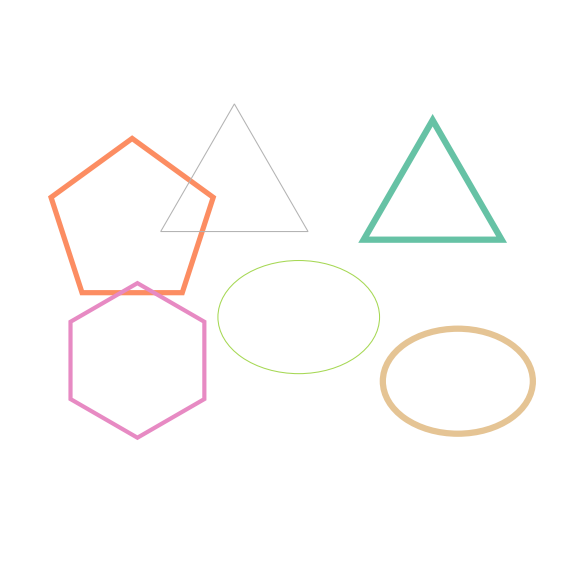[{"shape": "triangle", "thickness": 3, "radius": 0.69, "center": [0.749, 0.653]}, {"shape": "pentagon", "thickness": 2.5, "radius": 0.74, "center": [0.229, 0.612]}, {"shape": "hexagon", "thickness": 2, "radius": 0.67, "center": [0.238, 0.375]}, {"shape": "oval", "thickness": 0.5, "radius": 0.7, "center": [0.517, 0.45]}, {"shape": "oval", "thickness": 3, "radius": 0.65, "center": [0.793, 0.339]}, {"shape": "triangle", "thickness": 0.5, "radius": 0.74, "center": [0.406, 0.672]}]